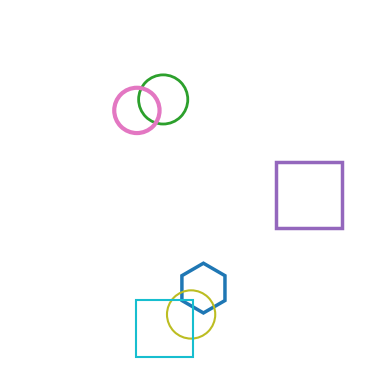[{"shape": "hexagon", "thickness": 2.5, "radius": 0.32, "center": [0.528, 0.252]}, {"shape": "circle", "thickness": 2, "radius": 0.32, "center": [0.424, 0.742]}, {"shape": "square", "thickness": 2.5, "radius": 0.43, "center": [0.804, 0.493]}, {"shape": "circle", "thickness": 3, "radius": 0.29, "center": [0.356, 0.713]}, {"shape": "circle", "thickness": 1.5, "radius": 0.31, "center": [0.496, 0.183]}, {"shape": "square", "thickness": 1.5, "radius": 0.37, "center": [0.428, 0.148]}]